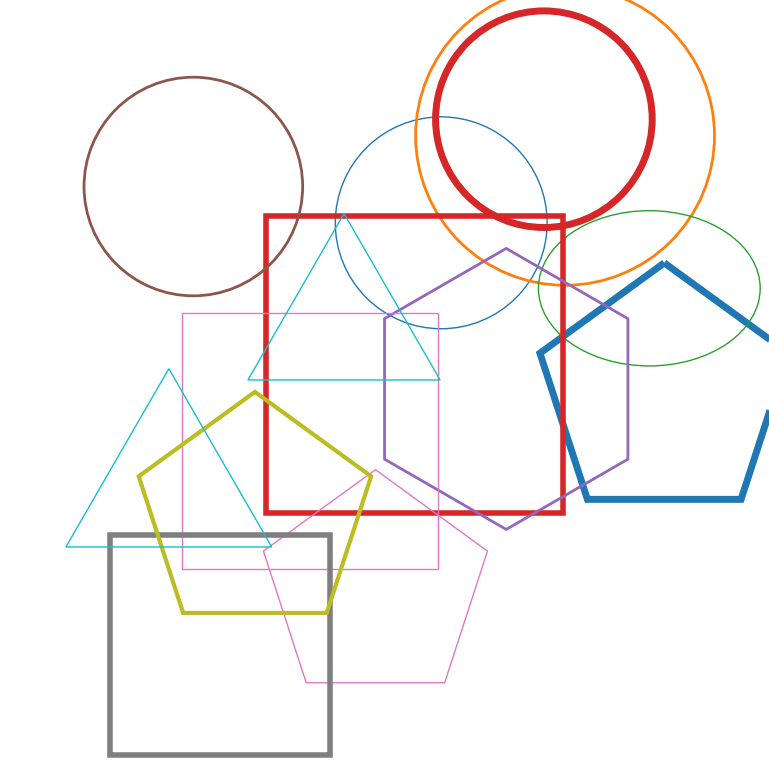[{"shape": "pentagon", "thickness": 2.5, "radius": 0.85, "center": [0.863, 0.489]}, {"shape": "circle", "thickness": 0.5, "radius": 0.69, "center": [0.573, 0.711]}, {"shape": "circle", "thickness": 1, "radius": 0.97, "center": [0.734, 0.824]}, {"shape": "oval", "thickness": 0.5, "radius": 0.72, "center": [0.843, 0.626]}, {"shape": "square", "thickness": 2, "radius": 0.96, "center": [0.538, 0.526]}, {"shape": "circle", "thickness": 2.5, "radius": 0.7, "center": [0.706, 0.845]}, {"shape": "hexagon", "thickness": 1, "radius": 0.91, "center": [0.657, 0.495]}, {"shape": "circle", "thickness": 1, "radius": 0.71, "center": [0.251, 0.758]}, {"shape": "pentagon", "thickness": 0.5, "radius": 0.76, "center": [0.488, 0.237]}, {"shape": "square", "thickness": 0.5, "radius": 0.83, "center": [0.402, 0.428]}, {"shape": "square", "thickness": 2, "radius": 0.72, "center": [0.286, 0.162]}, {"shape": "pentagon", "thickness": 1.5, "radius": 0.79, "center": [0.331, 0.332]}, {"shape": "triangle", "thickness": 0.5, "radius": 0.77, "center": [0.219, 0.367]}, {"shape": "triangle", "thickness": 0.5, "radius": 0.72, "center": [0.447, 0.579]}]